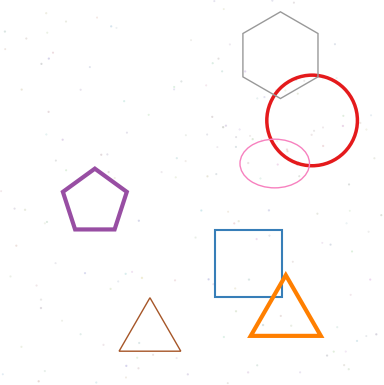[{"shape": "circle", "thickness": 2.5, "radius": 0.59, "center": [0.811, 0.687]}, {"shape": "square", "thickness": 1.5, "radius": 0.44, "center": [0.645, 0.316]}, {"shape": "pentagon", "thickness": 3, "radius": 0.44, "center": [0.246, 0.475]}, {"shape": "triangle", "thickness": 3, "radius": 0.53, "center": [0.742, 0.18]}, {"shape": "triangle", "thickness": 1, "radius": 0.46, "center": [0.389, 0.134]}, {"shape": "oval", "thickness": 1, "radius": 0.45, "center": [0.714, 0.575]}, {"shape": "hexagon", "thickness": 1, "radius": 0.56, "center": [0.728, 0.857]}]